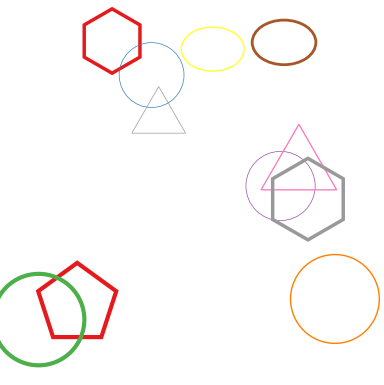[{"shape": "pentagon", "thickness": 3, "radius": 0.53, "center": [0.201, 0.211]}, {"shape": "hexagon", "thickness": 2.5, "radius": 0.42, "center": [0.291, 0.893]}, {"shape": "circle", "thickness": 0.5, "radius": 0.42, "center": [0.394, 0.805]}, {"shape": "circle", "thickness": 3, "radius": 0.59, "center": [0.1, 0.17]}, {"shape": "circle", "thickness": 0.5, "radius": 0.45, "center": [0.729, 0.517]}, {"shape": "circle", "thickness": 1, "radius": 0.58, "center": [0.87, 0.223]}, {"shape": "oval", "thickness": 1, "radius": 0.41, "center": [0.553, 0.872]}, {"shape": "oval", "thickness": 2, "radius": 0.41, "center": [0.738, 0.89]}, {"shape": "triangle", "thickness": 1, "radius": 0.57, "center": [0.776, 0.564]}, {"shape": "triangle", "thickness": 0.5, "radius": 0.4, "center": [0.412, 0.694]}, {"shape": "hexagon", "thickness": 2.5, "radius": 0.53, "center": [0.8, 0.483]}]